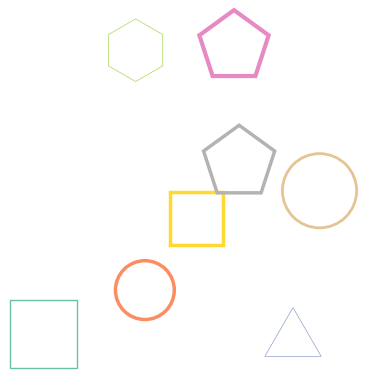[{"shape": "square", "thickness": 1, "radius": 0.44, "center": [0.113, 0.133]}, {"shape": "circle", "thickness": 2.5, "radius": 0.38, "center": [0.376, 0.246]}, {"shape": "triangle", "thickness": 0.5, "radius": 0.42, "center": [0.761, 0.116]}, {"shape": "pentagon", "thickness": 3, "radius": 0.47, "center": [0.608, 0.879]}, {"shape": "hexagon", "thickness": 0.5, "radius": 0.41, "center": [0.352, 0.87]}, {"shape": "square", "thickness": 2.5, "radius": 0.34, "center": [0.511, 0.432]}, {"shape": "circle", "thickness": 2, "radius": 0.48, "center": [0.83, 0.505]}, {"shape": "pentagon", "thickness": 2.5, "radius": 0.49, "center": [0.621, 0.578]}]